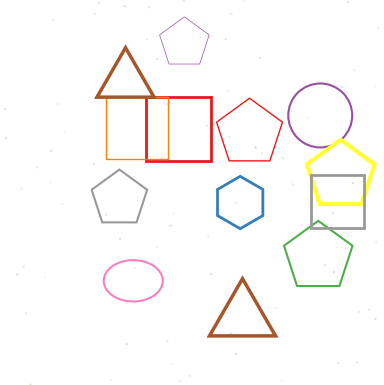[{"shape": "square", "thickness": 2, "radius": 0.42, "center": [0.464, 0.665]}, {"shape": "pentagon", "thickness": 1, "radius": 0.45, "center": [0.648, 0.655]}, {"shape": "hexagon", "thickness": 2, "radius": 0.34, "center": [0.624, 0.474]}, {"shape": "pentagon", "thickness": 1.5, "radius": 0.47, "center": [0.827, 0.333]}, {"shape": "pentagon", "thickness": 0.5, "radius": 0.34, "center": [0.479, 0.888]}, {"shape": "circle", "thickness": 1.5, "radius": 0.42, "center": [0.832, 0.7]}, {"shape": "square", "thickness": 1, "radius": 0.4, "center": [0.356, 0.668]}, {"shape": "pentagon", "thickness": 3, "radius": 0.46, "center": [0.885, 0.545]}, {"shape": "triangle", "thickness": 2.5, "radius": 0.43, "center": [0.326, 0.79]}, {"shape": "triangle", "thickness": 2.5, "radius": 0.5, "center": [0.63, 0.177]}, {"shape": "oval", "thickness": 1.5, "radius": 0.38, "center": [0.346, 0.271]}, {"shape": "square", "thickness": 2, "radius": 0.34, "center": [0.876, 0.476]}, {"shape": "pentagon", "thickness": 1.5, "radius": 0.38, "center": [0.31, 0.484]}]